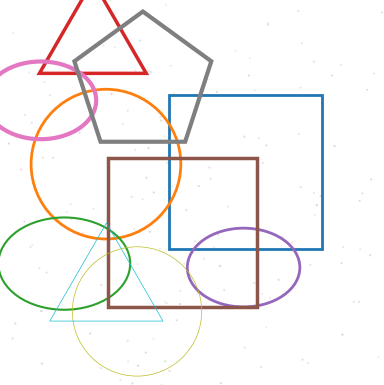[{"shape": "square", "thickness": 2, "radius": 1.0, "center": [0.638, 0.553]}, {"shape": "circle", "thickness": 2, "radius": 0.97, "center": [0.275, 0.574]}, {"shape": "oval", "thickness": 1.5, "radius": 0.86, "center": [0.167, 0.315]}, {"shape": "triangle", "thickness": 2.5, "radius": 0.8, "center": [0.241, 0.89]}, {"shape": "oval", "thickness": 2, "radius": 0.73, "center": [0.633, 0.305]}, {"shape": "square", "thickness": 2.5, "radius": 0.97, "center": [0.474, 0.397]}, {"shape": "oval", "thickness": 3, "radius": 0.72, "center": [0.106, 0.739]}, {"shape": "pentagon", "thickness": 3, "radius": 0.93, "center": [0.371, 0.783]}, {"shape": "circle", "thickness": 0.5, "radius": 0.84, "center": [0.356, 0.191]}, {"shape": "triangle", "thickness": 0.5, "radius": 0.85, "center": [0.276, 0.251]}]